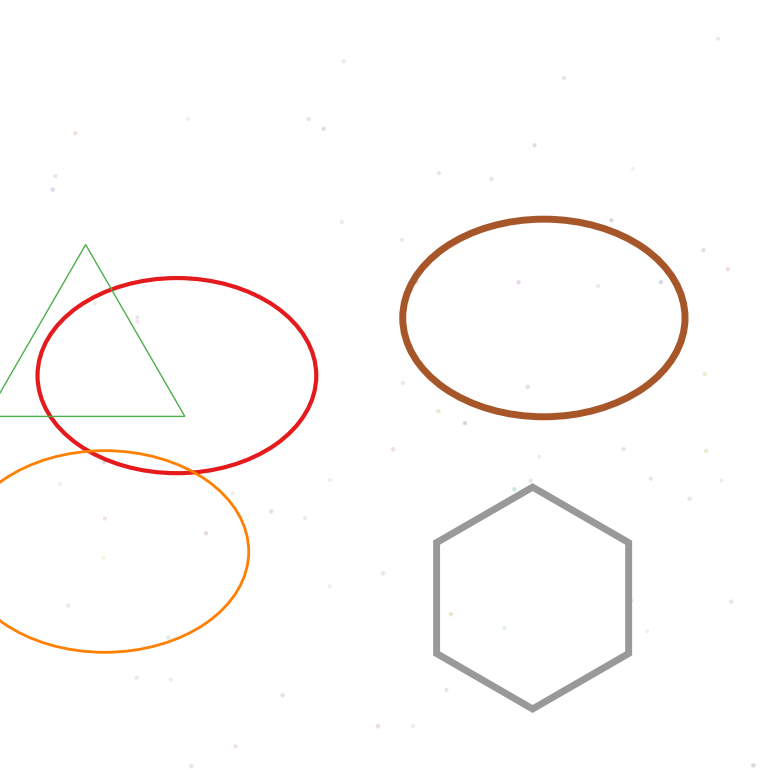[{"shape": "oval", "thickness": 1.5, "radius": 0.91, "center": [0.23, 0.512]}, {"shape": "triangle", "thickness": 0.5, "radius": 0.74, "center": [0.111, 0.534]}, {"shape": "oval", "thickness": 1, "radius": 0.94, "center": [0.136, 0.284]}, {"shape": "oval", "thickness": 2.5, "radius": 0.92, "center": [0.706, 0.587]}, {"shape": "hexagon", "thickness": 2.5, "radius": 0.72, "center": [0.692, 0.223]}]